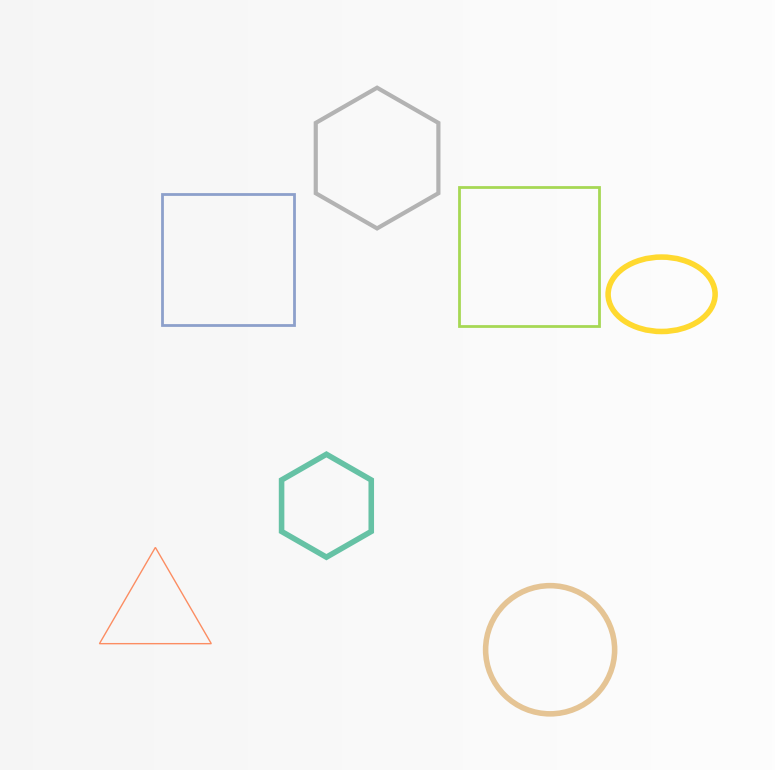[{"shape": "hexagon", "thickness": 2, "radius": 0.33, "center": [0.421, 0.343]}, {"shape": "triangle", "thickness": 0.5, "radius": 0.42, "center": [0.2, 0.206]}, {"shape": "square", "thickness": 1, "radius": 0.43, "center": [0.294, 0.663]}, {"shape": "square", "thickness": 1, "radius": 0.45, "center": [0.682, 0.666]}, {"shape": "oval", "thickness": 2, "radius": 0.35, "center": [0.854, 0.618]}, {"shape": "circle", "thickness": 2, "radius": 0.42, "center": [0.71, 0.156]}, {"shape": "hexagon", "thickness": 1.5, "radius": 0.46, "center": [0.487, 0.795]}]